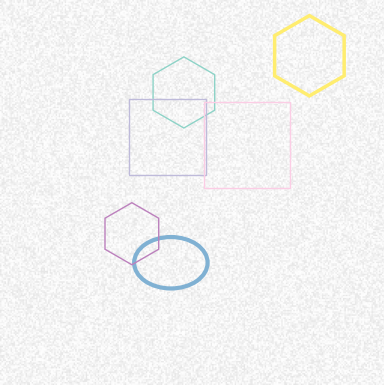[{"shape": "hexagon", "thickness": 1, "radius": 0.46, "center": [0.478, 0.76]}, {"shape": "square", "thickness": 1, "radius": 0.5, "center": [0.435, 0.644]}, {"shape": "oval", "thickness": 3, "radius": 0.48, "center": [0.444, 0.318]}, {"shape": "square", "thickness": 1, "radius": 0.56, "center": [0.641, 0.622]}, {"shape": "hexagon", "thickness": 1, "radius": 0.4, "center": [0.342, 0.393]}, {"shape": "hexagon", "thickness": 2.5, "radius": 0.52, "center": [0.804, 0.855]}]